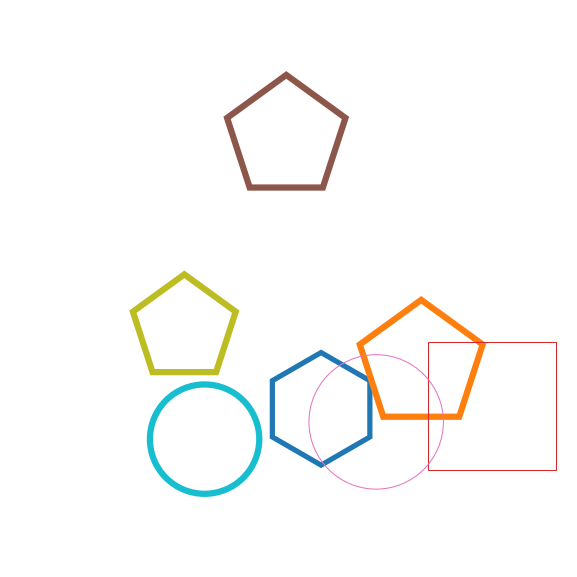[{"shape": "hexagon", "thickness": 2.5, "radius": 0.49, "center": [0.556, 0.291]}, {"shape": "pentagon", "thickness": 3, "radius": 0.56, "center": [0.729, 0.368]}, {"shape": "square", "thickness": 0.5, "radius": 0.56, "center": [0.852, 0.296]}, {"shape": "pentagon", "thickness": 3, "radius": 0.54, "center": [0.496, 0.762]}, {"shape": "circle", "thickness": 0.5, "radius": 0.58, "center": [0.651, 0.269]}, {"shape": "pentagon", "thickness": 3, "radius": 0.47, "center": [0.319, 0.43]}, {"shape": "circle", "thickness": 3, "radius": 0.47, "center": [0.354, 0.239]}]